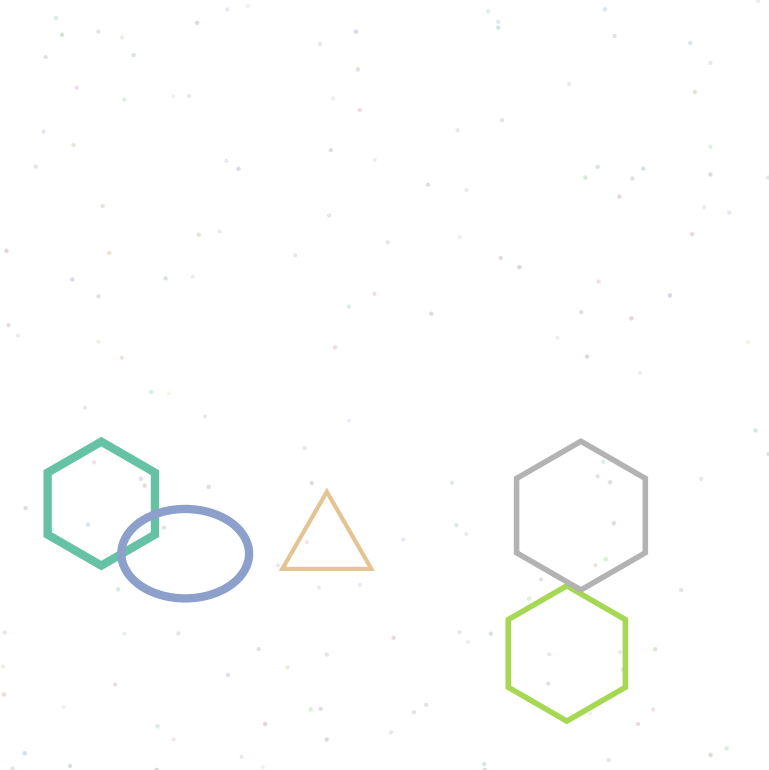[{"shape": "hexagon", "thickness": 3, "radius": 0.4, "center": [0.132, 0.346]}, {"shape": "oval", "thickness": 3, "radius": 0.41, "center": [0.241, 0.281]}, {"shape": "hexagon", "thickness": 2, "radius": 0.44, "center": [0.736, 0.151]}, {"shape": "triangle", "thickness": 1.5, "radius": 0.33, "center": [0.424, 0.295]}, {"shape": "hexagon", "thickness": 2, "radius": 0.48, "center": [0.754, 0.33]}]